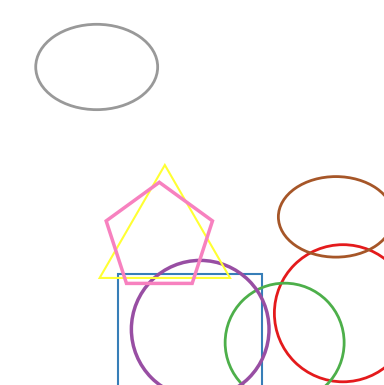[{"shape": "circle", "thickness": 2, "radius": 0.89, "center": [0.891, 0.186]}, {"shape": "square", "thickness": 1.5, "radius": 0.94, "center": [0.494, 0.102]}, {"shape": "circle", "thickness": 2, "radius": 0.77, "center": [0.739, 0.11]}, {"shape": "circle", "thickness": 2.5, "radius": 0.89, "center": [0.52, 0.145]}, {"shape": "triangle", "thickness": 1.5, "radius": 0.98, "center": [0.428, 0.376]}, {"shape": "oval", "thickness": 2, "radius": 0.75, "center": [0.872, 0.437]}, {"shape": "pentagon", "thickness": 2.5, "radius": 0.73, "center": [0.414, 0.381]}, {"shape": "oval", "thickness": 2, "radius": 0.79, "center": [0.251, 0.826]}]